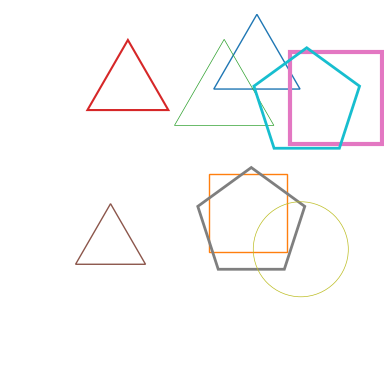[{"shape": "triangle", "thickness": 1, "radius": 0.65, "center": [0.667, 0.833]}, {"shape": "square", "thickness": 1, "radius": 0.5, "center": [0.645, 0.446]}, {"shape": "triangle", "thickness": 0.5, "radius": 0.75, "center": [0.582, 0.749]}, {"shape": "triangle", "thickness": 1.5, "radius": 0.61, "center": [0.332, 0.775]}, {"shape": "triangle", "thickness": 1, "radius": 0.52, "center": [0.287, 0.366]}, {"shape": "square", "thickness": 3, "radius": 0.59, "center": [0.873, 0.746]}, {"shape": "pentagon", "thickness": 2, "radius": 0.73, "center": [0.653, 0.419]}, {"shape": "circle", "thickness": 0.5, "radius": 0.62, "center": [0.781, 0.353]}, {"shape": "pentagon", "thickness": 2, "radius": 0.72, "center": [0.797, 0.732]}]